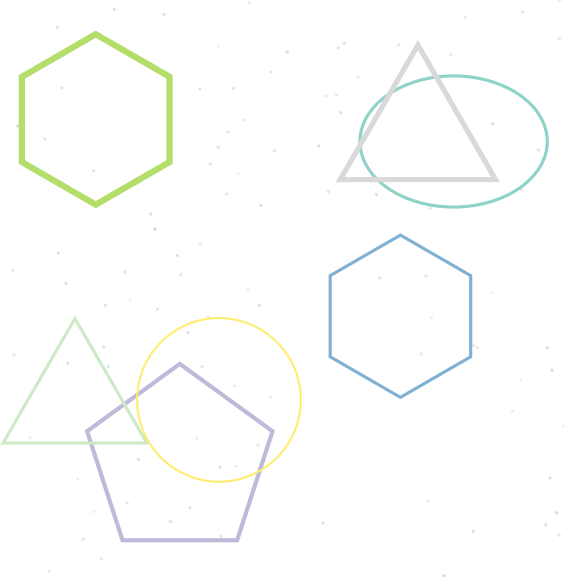[{"shape": "oval", "thickness": 1.5, "radius": 0.81, "center": [0.786, 0.754]}, {"shape": "pentagon", "thickness": 2, "radius": 0.84, "center": [0.311, 0.2]}, {"shape": "hexagon", "thickness": 1.5, "radius": 0.7, "center": [0.693, 0.452]}, {"shape": "hexagon", "thickness": 3, "radius": 0.74, "center": [0.166, 0.792]}, {"shape": "triangle", "thickness": 2.5, "radius": 0.78, "center": [0.724, 0.766]}, {"shape": "triangle", "thickness": 1.5, "radius": 0.72, "center": [0.13, 0.304]}, {"shape": "circle", "thickness": 1, "radius": 0.71, "center": [0.379, 0.307]}]